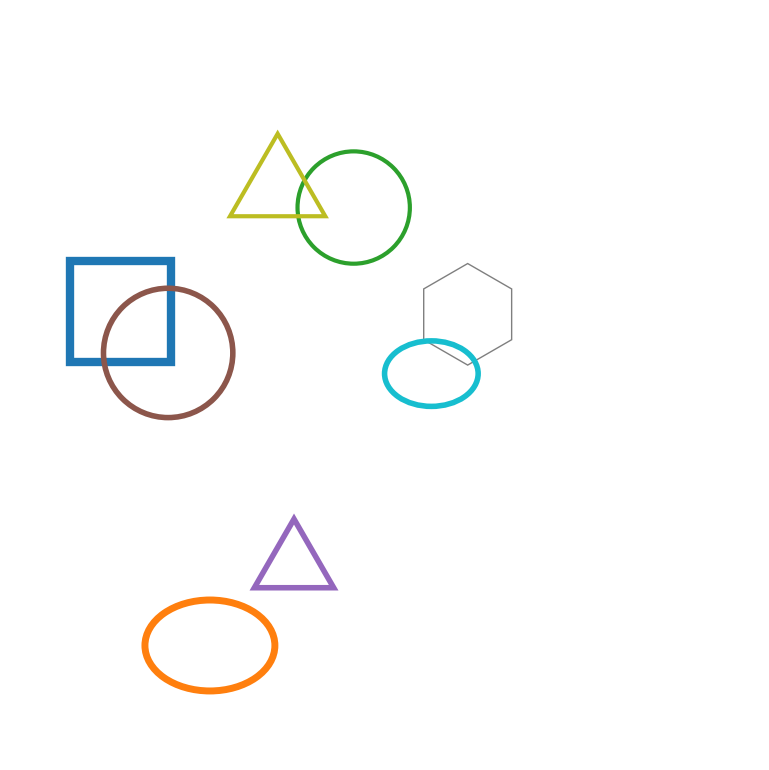[{"shape": "square", "thickness": 3, "radius": 0.33, "center": [0.157, 0.595]}, {"shape": "oval", "thickness": 2.5, "radius": 0.42, "center": [0.273, 0.162]}, {"shape": "circle", "thickness": 1.5, "radius": 0.36, "center": [0.459, 0.73]}, {"shape": "triangle", "thickness": 2, "radius": 0.3, "center": [0.382, 0.266]}, {"shape": "circle", "thickness": 2, "radius": 0.42, "center": [0.218, 0.542]}, {"shape": "hexagon", "thickness": 0.5, "radius": 0.33, "center": [0.607, 0.592]}, {"shape": "triangle", "thickness": 1.5, "radius": 0.36, "center": [0.361, 0.755]}, {"shape": "oval", "thickness": 2, "radius": 0.3, "center": [0.56, 0.515]}]